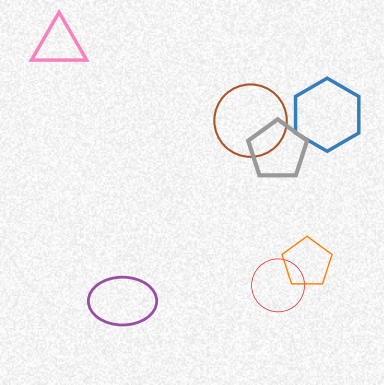[{"shape": "circle", "thickness": 0.5, "radius": 0.34, "center": [0.722, 0.259]}, {"shape": "hexagon", "thickness": 2.5, "radius": 0.47, "center": [0.85, 0.702]}, {"shape": "oval", "thickness": 2, "radius": 0.44, "center": [0.318, 0.218]}, {"shape": "pentagon", "thickness": 1, "radius": 0.34, "center": [0.797, 0.318]}, {"shape": "circle", "thickness": 1.5, "radius": 0.47, "center": [0.651, 0.687]}, {"shape": "triangle", "thickness": 2.5, "radius": 0.41, "center": [0.153, 0.885]}, {"shape": "pentagon", "thickness": 3, "radius": 0.4, "center": [0.721, 0.61]}]